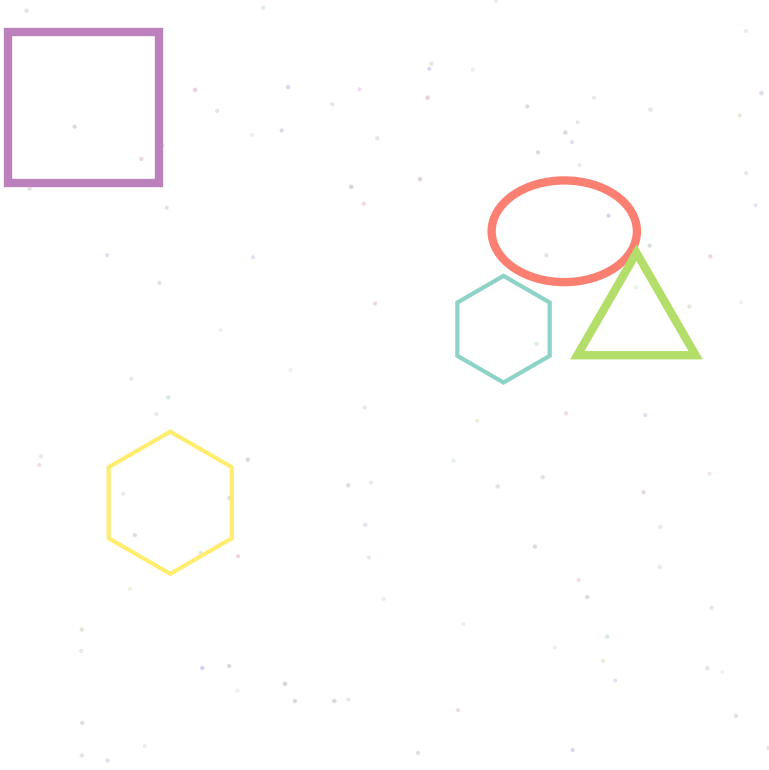[{"shape": "hexagon", "thickness": 1.5, "radius": 0.35, "center": [0.654, 0.572]}, {"shape": "oval", "thickness": 3, "radius": 0.47, "center": [0.733, 0.7]}, {"shape": "triangle", "thickness": 3, "radius": 0.44, "center": [0.827, 0.583]}, {"shape": "square", "thickness": 3, "radius": 0.49, "center": [0.109, 0.861]}, {"shape": "hexagon", "thickness": 1.5, "radius": 0.46, "center": [0.221, 0.347]}]